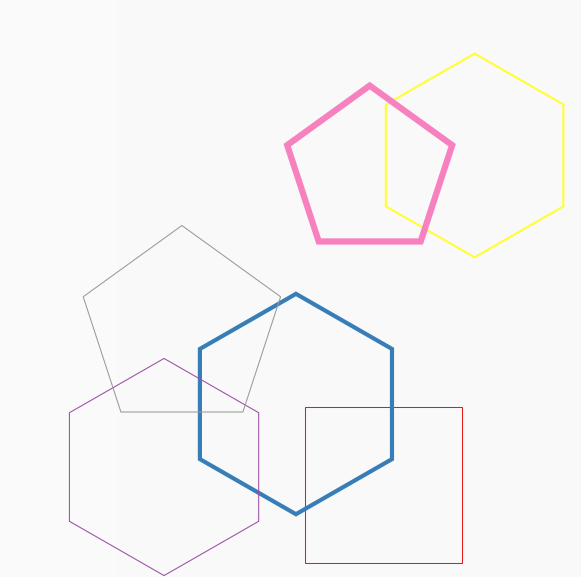[{"shape": "square", "thickness": 0.5, "radius": 0.67, "center": [0.66, 0.16]}, {"shape": "hexagon", "thickness": 2, "radius": 0.95, "center": [0.509, 0.3]}, {"shape": "hexagon", "thickness": 0.5, "radius": 0.94, "center": [0.282, 0.19]}, {"shape": "hexagon", "thickness": 1, "radius": 0.88, "center": [0.817, 0.73]}, {"shape": "pentagon", "thickness": 3, "radius": 0.75, "center": [0.636, 0.702]}, {"shape": "pentagon", "thickness": 0.5, "radius": 0.89, "center": [0.313, 0.43]}]